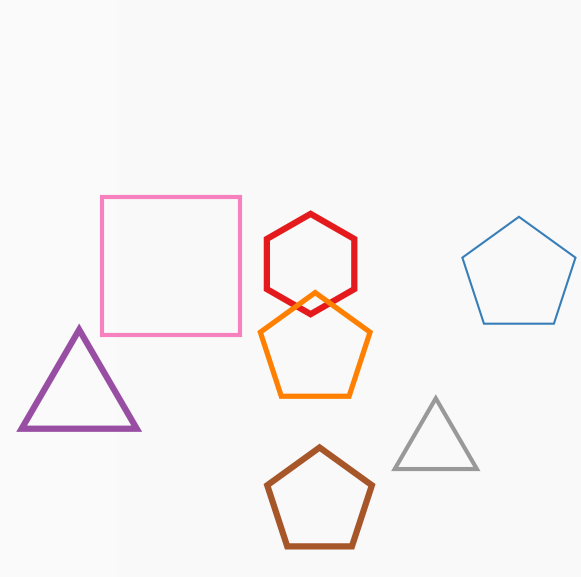[{"shape": "hexagon", "thickness": 3, "radius": 0.43, "center": [0.534, 0.542]}, {"shape": "pentagon", "thickness": 1, "radius": 0.51, "center": [0.893, 0.521]}, {"shape": "triangle", "thickness": 3, "radius": 0.57, "center": [0.136, 0.314]}, {"shape": "pentagon", "thickness": 2.5, "radius": 0.5, "center": [0.542, 0.393]}, {"shape": "pentagon", "thickness": 3, "radius": 0.47, "center": [0.55, 0.13]}, {"shape": "square", "thickness": 2, "radius": 0.59, "center": [0.294, 0.539]}, {"shape": "triangle", "thickness": 2, "radius": 0.41, "center": [0.75, 0.228]}]